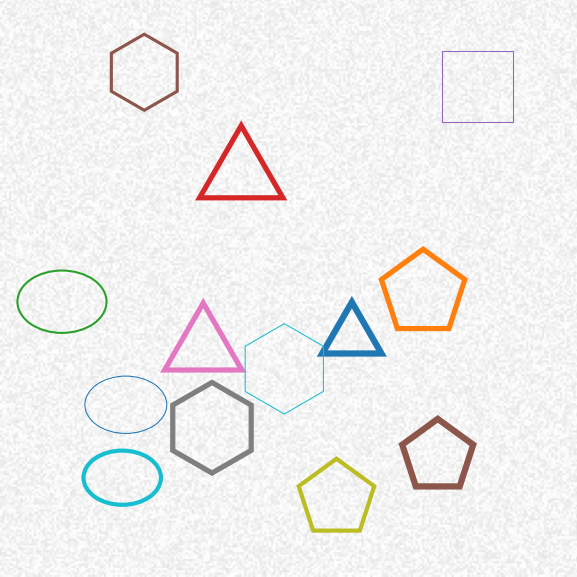[{"shape": "oval", "thickness": 0.5, "radius": 0.35, "center": [0.218, 0.298]}, {"shape": "triangle", "thickness": 3, "radius": 0.3, "center": [0.609, 0.417]}, {"shape": "pentagon", "thickness": 2.5, "radius": 0.38, "center": [0.733, 0.492]}, {"shape": "oval", "thickness": 1, "radius": 0.39, "center": [0.107, 0.477]}, {"shape": "triangle", "thickness": 2.5, "radius": 0.42, "center": [0.418, 0.698]}, {"shape": "square", "thickness": 0.5, "radius": 0.31, "center": [0.827, 0.849]}, {"shape": "hexagon", "thickness": 1.5, "radius": 0.33, "center": [0.25, 0.874]}, {"shape": "pentagon", "thickness": 3, "radius": 0.32, "center": [0.758, 0.209]}, {"shape": "triangle", "thickness": 2.5, "radius": 0.39, "center": [0.352, 0.397]}, {"shape": "hexagon", "thickness": 2.5, "radius": 0.39, "center": [0.367, 0.258]}, {"shape": "pentagon", "thickness": 2, "radius": 0.34, "center": [0.583, 0.136]}, {"shape": "hexagon", "thickness": 0.5, "radius": 0.39, "center": [0.492, 0.36]}, {"shape": "oval", "thickness": 2, "radius": 0.34, "center": [0.212, 0.172]}]